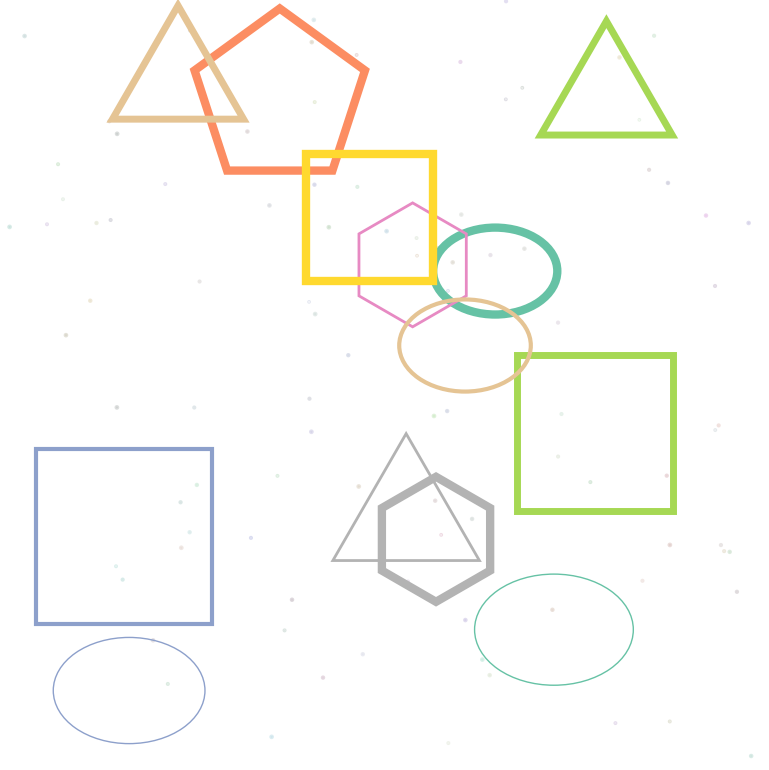[{"shape": "oval", "thickness": 3, "radius": 0.4, "center": [0.643, 0.648]}, {"shape": "oval", "thickness": 0.5, "radius": 0.52, "center": [0.719, 0.182]}, {"shape": "pentagon", "thickness": 3, "radius": 0.58, "center": [0.363, 0.873]}, {"shape": "oval", "thickness": 0.5, "radius": 0.49, "center": [0.168, 0.103]}, {"shape": "square", "thickness": 1.5, "radius": 0.57, "center": [0.161, 0.304]}, {"shape": "hexagon", "thickness": 1, "radius": 0.4, "center": [0.536, 0.656]}, {"shape": "square", "thickness": 2.5, "radius": 0.51, "center": [0.773, 0.438]}, {"shape": "triangle", "thickness": 2.5, "radius": 0.49, "center": [0.788, 0.874]}, {"shape": "square", "thickness": 3, "radius": 0.41, "center": [0.48, 0.718]}, {"shape": "triangle", "thickness": 2.5, "radius": 0.49, "center": [0.231, 0.894]}, {"shape": "oval", "thickness": 1.5, "radius": 0.43, "center": [0.604, 0.551]}, {"shape": "triangle", "thickness": 1, "radius": 0.55, "center": [0.527, 0.327]}, {"shape": "hexagon", "thickness": 3, "radius": 0.41, "center": [0.566, 0.3]}]